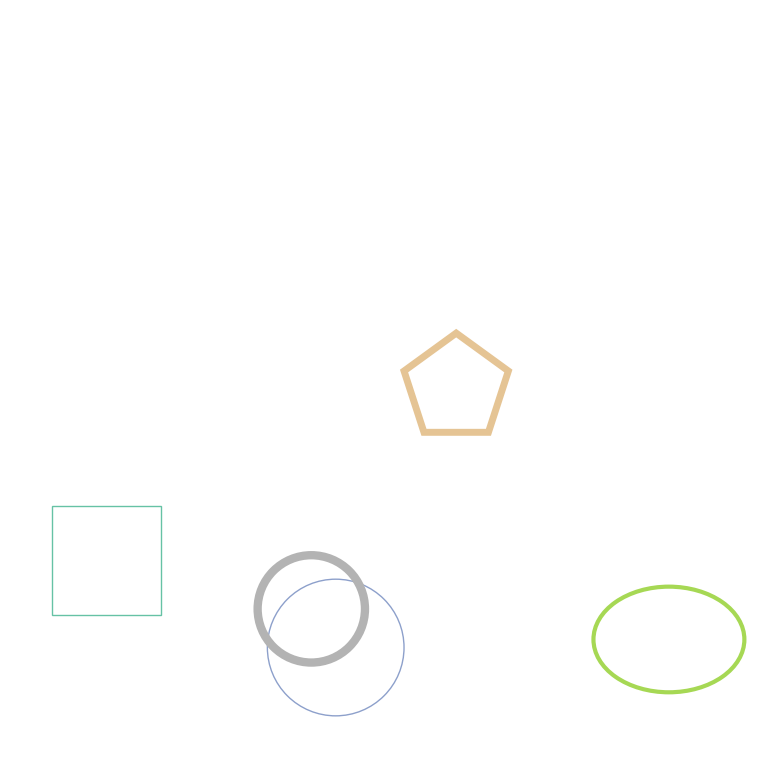[{"shape": "square", "thickness": 0.5, "radius": 0.36, "center": [0.138, 0.272]}, {"shape": "circle", "thickness": 0.5, "radius": 0.44, "center": [0.436, 0.159]}, {"shape": "oval", "thickness": 1.5, "radius": 0.49, "center": [0.869, 0.17]}, {"shape": "pentagon", "thickness": 2.5, "radius": 0.36, "center": [0.592, 0.496]}, {"shape": "circle", "thickness": 3, "radius": 0.35, "center": [0.404, 0.209]}]